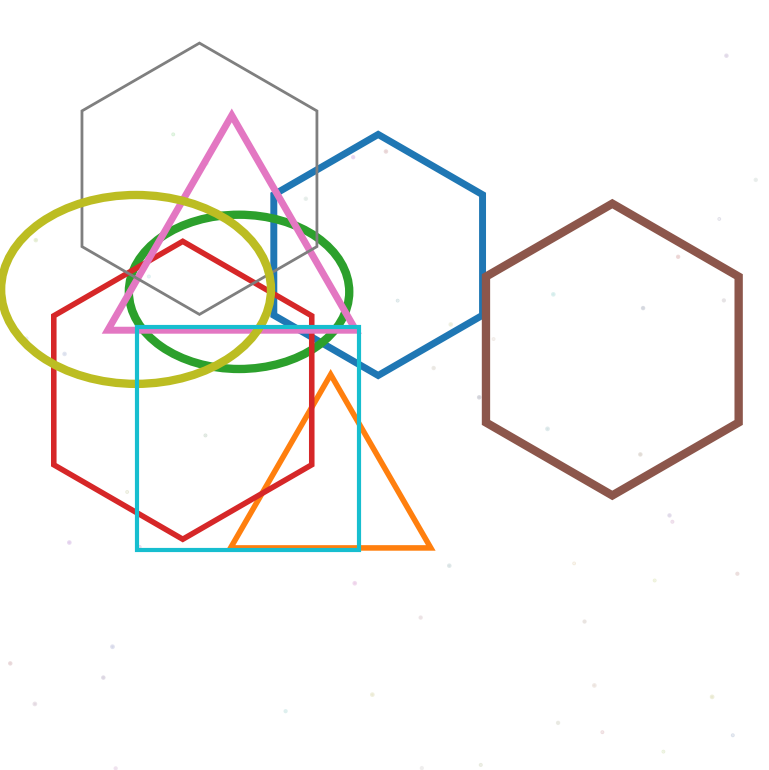[{"shape": "hexagon", "thickness": 2.5, "radius": 0.78, "center": [0.491, 0.669]}, {"shape": "triangle", "thickness": 2, "radius": 0.75, "center": [0.429, 0.363]}, {"shape": "oval", "thickness": 3, "radius": 0.72, "center": [0.31, 0.621]}, {"shape": "hexagon", "thickness": 2, "radius": 0.97, "center": [0.237, 0.493]}, {"shape": "hexagon", "thickness": 3, "radius": 0.95, "center": [0.795, 0.546]}, {"shape": "triangle", "thickness": 2.5, "radius": 0.93, "center": [0.301, 0.664]}, {"shape": "hexagon", "thickness": 1, "radius": 0.88, "center": [0.259, 0.768]}, {"shape": "oval", "thickness": 3, "radius": 0.88, "center": [0.177, 0.624]}, {"shape": "square", "thickness": 1.5, "radius": 0.72, "center": [0.322, 0.431]}]